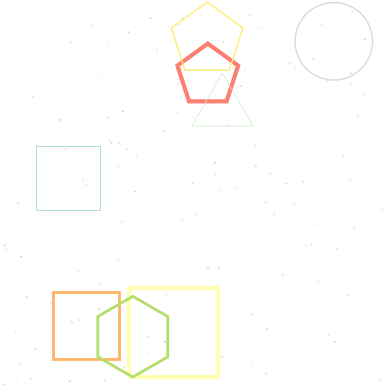[{"shape": "square", "thickness": 0.5, "radius": 0.41, "center": [0.176, 0.538]}, {"shape": "square", "thickness": 3, "radius": 0.58, "center": [0.451, 0.136]}, {"shape": "pentagon", "thickness": 3, "radius": 0.41, "center": [0.54, 0.804]}, {"shape": "square", "thickness": 2, "radius": 0.43, "center": [0.224, 0.154]}, {"shape": "hexagon", "thickness": 2, "radius": 0.52, "center": [0.345, 0.125]}, {"shape": "circle", "thickness": 1, "radius": 0.5, "center": [0.867, 0.893]}, {"shape": "triangle", "thickness": 0.5, "radius": 0.46, "center": [0.578, 0.718]}, {"shape": "pentagon", "thickness": 1, "radius": 0.49, "center": [0.538, 0.897]}]